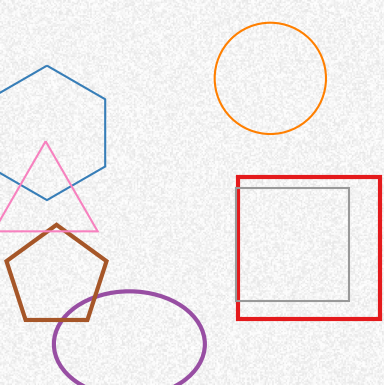[{"shape": "square", "thickness": 3, "radius": 0.92, "center": [0.803, 0.356]}, {"shape": "hexagon", "thickness": 1.5, "radius": 0.87, "center": [0.122, 0.655]}, {"shape": "oval", "thickness": 3, "radius": 0.98, "center": [0.336, 0.106]}, {"shape": "circle", "thickness": 1.5, "radius": 0.72, "center": [0.702, 0.796]}, {"shape": "pentagon", "thickness": 3, "radius": 0.68, "center": [0.147, 0.279]}, {"shape": "triangle", "thickness": 1.5, "radius": 0.78, "center": [0.119, 0.477]}, {"shape": "square", "thickness": 1.5, "radius": 0.73, "center": [0.759, 0.364]}]